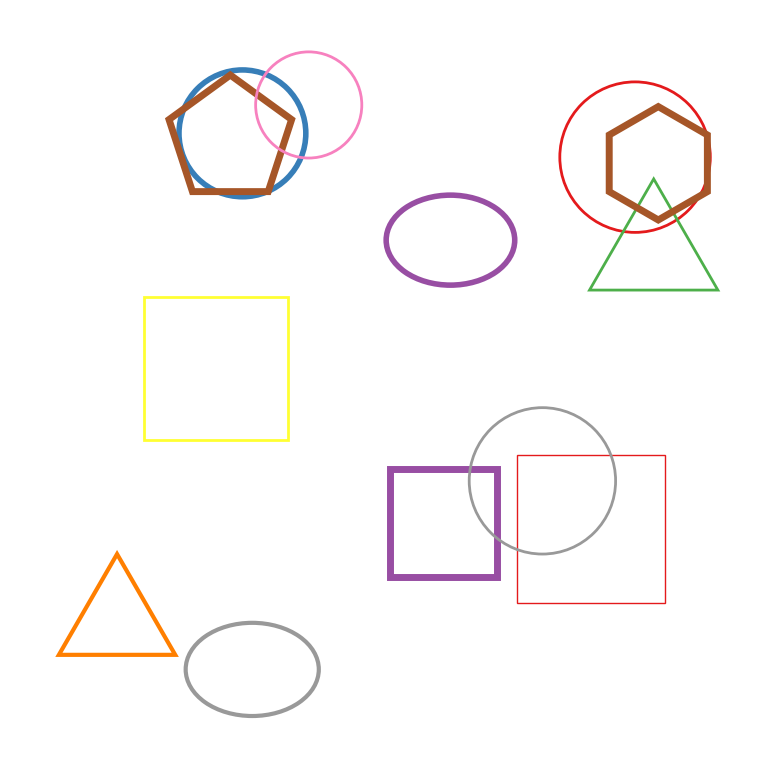[{"shape": "square", "thickness": 0.5, "radius": 0.48, "center": [0.767, 0.313]}, {"shape": "circle", "thickness": 1, "radius": 0.49, "center": [0.825, 0.796]}, {"shape": "circle", "thickness": 2, "radius": 0.41, "center": [0.315, 0.827]}, {"shape": "triangle", "thickness": 1, "radius": 0.48, "center": [0.849, 0.671]}, {"shape": "oval", "thickness": 2, "radius": 0.42, "center": [0.585, 0.688]}, {"shape": "square", "thickness": 2.5, "radius": 0.35, "center": [0.576, 0.321]}, {"shape": "triangle", "thickness": 1.5, "radius": 0.44, "center": [0.152, 0.193]}, {"shape": "square", "thickness": 1, "radius": 0.47, "center": [0.28, 0.521]}, {"shape": "pentagon", "thickness": 2.5, "radius": 0.42, "center": [0.299, 0.819]}, {"shape": "hexagon", "thickness": 2.5, "radius": 0.37, "center": [0.855, 0.788]}, {"shape": "circle", "thickness": 1, "radius": 0.34, "center": [0.401, 0.864]}, {"shape": "oval", "thickness": 1.5, "radius": 0.43, "center": [0.328, 0.131]}, {"shape": "circle", "thickness": 1, "radius": 0.48, "center": [0.704, 0.376]}]